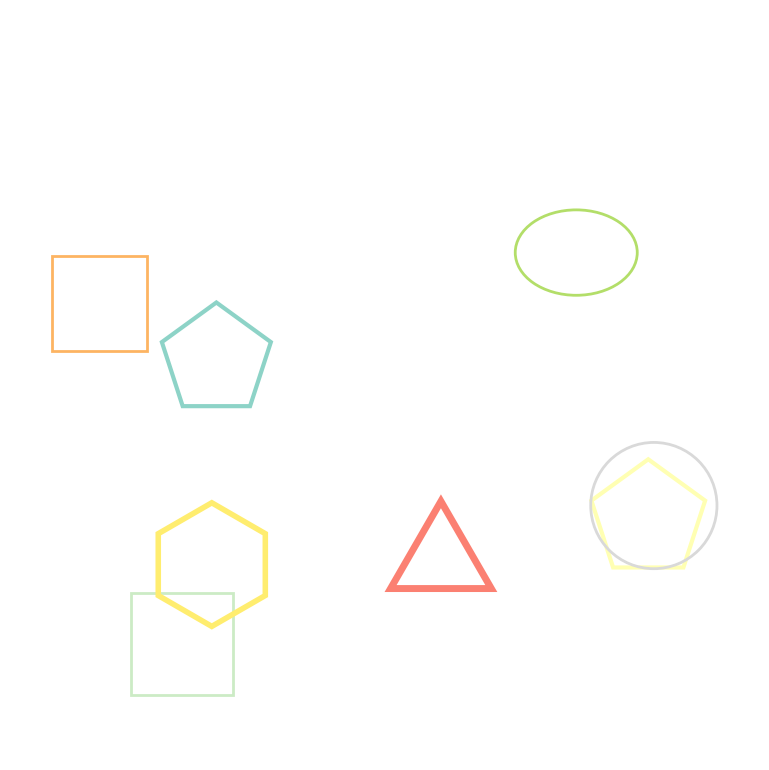[{"shape": "pentagon", "thickness": 1.5, "radius": 0.37, "center": [0.281, 0.533]}, {"shape": "pentagon", "thickness": 1.5, "radius": 0.39, "center": [0.842, 0.326]}, {"shape": "triangle", "thickness": 2.5, "radius": 0.38, "center": [0.573, 0.273]}, {"shape": "square", "thickness": 1, "radius": 0.31, "center": [0.129, 0.606]}, {"shape": "oval", "thickness": 1, "radius": 0.4, "center": [0.748, 0.672]}, {"shape": "circle", "thickness": 1, "radius": 0.41, "center": [0.849, 0.343]}, {"shape": "square", "thickness": 1, "radius": 0.33, "center": [0.236, 0.164]}, {"shape": "hexagon", "thickness": 2, "radius": 0.4, "center": [0.275, 0.267]}]